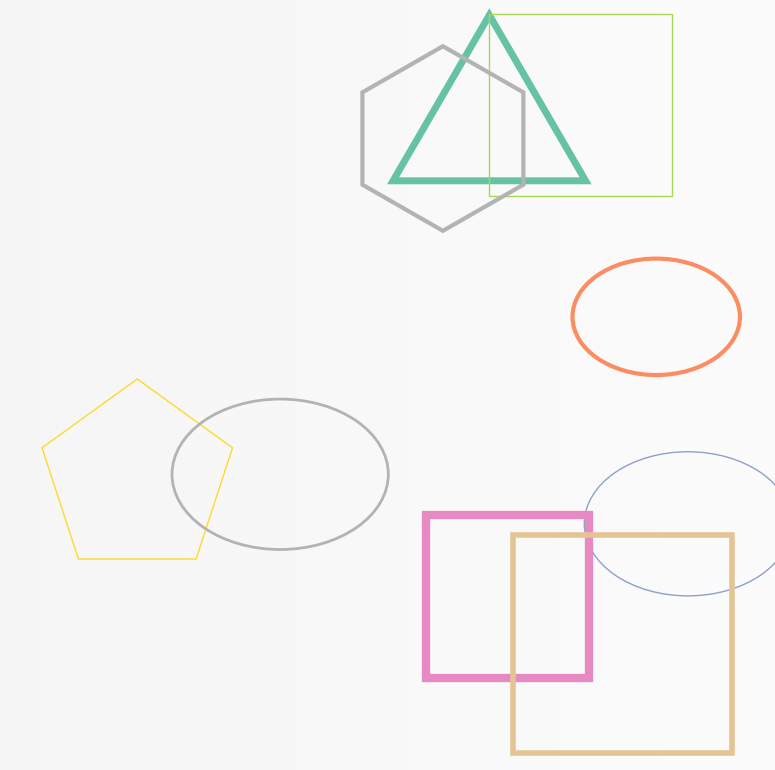[{"shape": "triangle", "thickness": 2.5, "radius": 0.72, "center": [0.631, 0.837]}, {"shape": "oval", "thickness": 1.5, "radius": 0.54, "center": [0.847, 0.589]}, {"shape": "oval", "thickness": 0.5, "radius": 0.67, "center": [0.888, 0.32]}, {"shape": "square", "thickness": 3, "radius": 0.53, "center": [0.655, 0.225]}, {"shape": "square", "thickness": 0.5, "radius": 0.59, "center": [0.749, 0.864]}, {"shape": "pentagon", "thickness": 0.5, "radius": 0.65, "center": [0.177, 0.379]}, {"shape": "square", "thickness": 2, "radius": 0.71, "center": [0.803, 0.164]}, {"shape": "oval", "thickness": 1, "radius": 0.7, "center": [0.361, 0.384]}, {"shape": "hexagon", "thickness": 1.5, "radius": 0.6, "center": [0.571, 0.82]}]